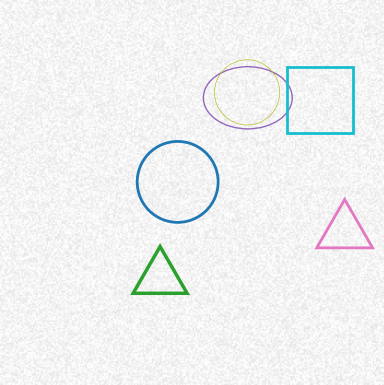[{"shape": "circle", "thickness": 2, "radius": 0.53, "center": [0.461, 0.528]}, {"shape": "triangle", "thickness": 2.5, "radius": 0.4, "center": [0.416, 0.279]}, {"shape": "oval", "thickness": 1, "radius": 0.58, "center": [0.644, 0.746]}, {"shape": "triangle", "thickness": 2, "radius": 0.42, "center": [0.895, 0.398]}, {"shape": "circle", "thickness": 0.5, "radius": 0.42, "center": [0.642, 0.76]}, {"shape": "square", "thickness": 2, "radius": 0.43, "center": [0.831, 0.74]}]